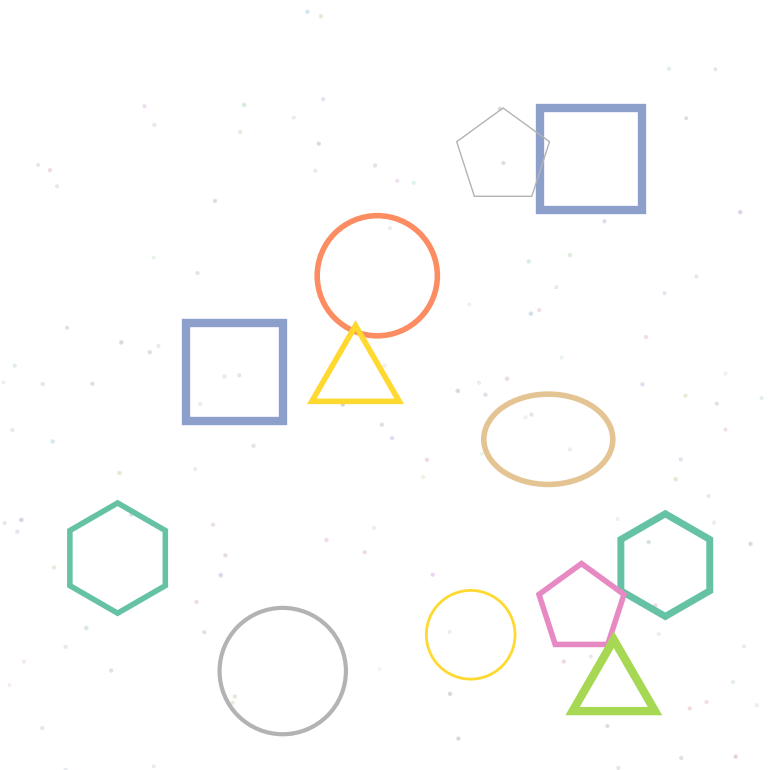[{"shape": "hexagon", "thickness": 2, "radius": 0.36, "center": [0.153, 0.275]}, {"shape": "hexagon", "thickness": 2.5, "radius": 0.33, "center": [0.864, 0.266]}, {"shape": "circle", "thickness": 2, "radius": 0.39, "center": [0.49, 0.642]}, {"shape": "square", "thickness": 3, "radius": 0.32, "center": [0.305, 0.517]}, {"shape": "square", "thickness": 3, "radius": 0.33, "center": [0.767, 0.793]}, {"shape": "pentagon", "thickness": 2, "radius": 0.29, "center": [0.755, 0.21]}, {"shape": "triangle", "thickness": 3, "radius": 0.31, "center": [0.797, 0.107]}, {"shape": "triangle", "thickness": 2, "radius": 0.33, "center": [0.462, 0.512]}, {"shape": "circle", "thickness": 1, "radius": 0.29, "center": [0.611, 0.176]}, {"shape": "oval", "thickness": 2, "radius": 0.42, "center": [0.712, 0.43]}, {"shape": "pentagon", "thickness": 0.5, "radius": 0.32, "center": [0.653, 0.796]}, {"shape": "circle", "thickness": 1.5, "radius": 0.41, "center": [0.367, 0.128]}]